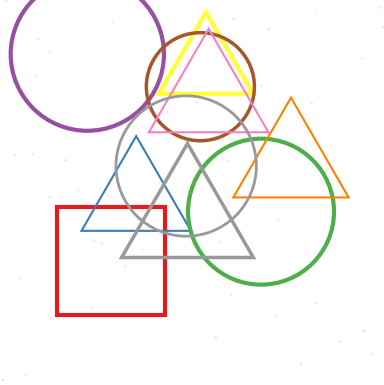[{"shape": "square", "thickness": 3, "radius": 0.7, "center": [0.289, 0.321]}, {"shape": "triangle", "thickness": 1.5, "radius": 0.82, "center": [0.354, 0.482]}, {"shape": "circle", "thickness": 3, "radius": 0.95, "center": [0.678, 0.45]}, {"shape": "circle", "thickness": 3, "radius": 1.0, "center": [0.227, 0.859]}, {"shape": "triangle", "thickness": 1.5, "radius": 0.86, "center": [0.756, 0.574]}, {"shape": "triangle", "thickness": 3, "radius": 0.71, "center": [0.535, 0.827]}, {"shape": "circle", "thickness": 2.5, "radius": 0.7, "center": [0.52, 0.775]}, {"shape": "triangle", "thickness": 1.5, "radius": 0.9, "center": [0.542, 0.746]}, {"shape": "triangle", "thickness": 2.5, "radius": 0.99, "center": [0.487, 0.43]}, {"shape": "circle", "thickness": 2, "radius": 0.91, "center": [0.484, 0.569]}]